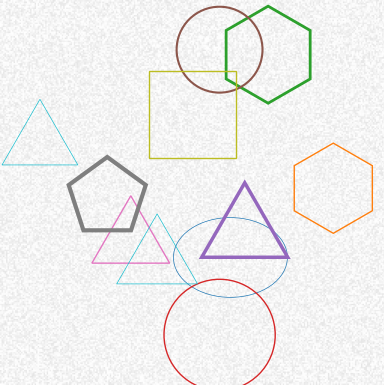[{"shape": "oval", "thickness": 0.5, "radius": 0.74, "center": [0.598, 0.331]}, {"shape": "hexagon", "thickness": 1, "radius": 0.59, "center": [0.866, 0.511]}, {"shape": "hexagon", "thickness": 2, "radius": 0.63, "center": [0.696, 0.858]}, {"shape": "circle", "thickness": 1, "radius": 0.72, "center": [0.57, 0.13]}, {"shape": "triangle", "thickness": 2.5, "radius": 0.64, "center": [0.636, 0.396]}, {"shape": "circle", "thickness": 1.5, "radius": 0.56, "center": [0.57, 0.871]}, {"shape": "triangle", "thickness": 1, "radius": 0.58, "center": [0.34, 0.375]}, {"shape": "pentagon", "thickness": 3, "radius": 0.53, "center": [0.279, 0.487]}, {"shape": "square", "thickness": 1, "radius": 0.56, "center": [0.499, 0.703]}, {"shape": "triangle", "thickness": 0.5, "radius": 0.57, "center": [0.104, 0.628]}, {"shape": "triangle", "thickness": 0.5, "radius": 0.61, "center": [0.408, 0.323]}]